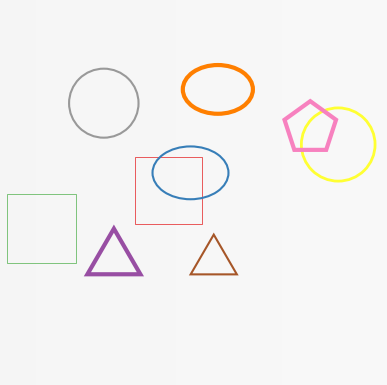[{"shape": "square", "thickness": 0.5, "radius": 0.43, "center": [0.435, 0.505]}, {"shape": "oval", "thickness": 1.5, "radius": 0.49, "center": [0.492, 0.551]}, {"shape": "square", "thickness": 0.5, "radius": 0.45, "center": [0.108, 0.406]}, {"shape": "triangle", "thickness": 3, "radius": 0.39, "center": [0.294, 0.327]}, {"shape": "oval", "thickness": 3, "radius": 0.45, "center": [0.562, 0.768]}, {"shape": "circle", "thickness": 2, "radius": 0.48, "center": [0.873, 0.625]}, {"shape": "triangle", "thickness": 1.5, "radius": 0.34, "center": [0.552, 0.322]}, {"shape": "pentagon", "thickness": 3, "radius": 0.35, "center": [0.801, 0.667]}, {"shape": "circle", "thickness": 1.5, "radius": 0.45, "center": [0.268, 0.732]}]